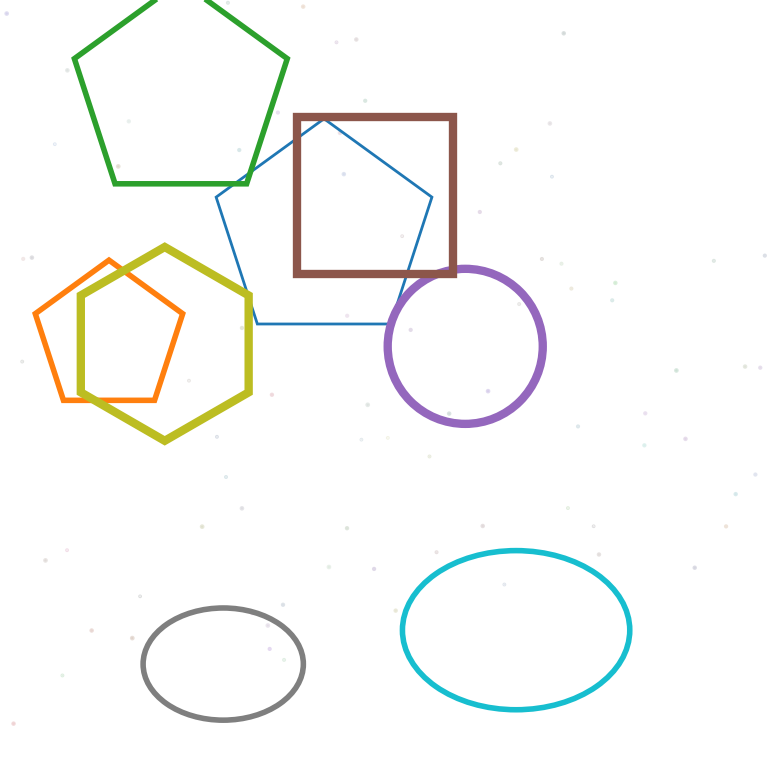[{"shape": "pentagon", "thickness": 1, "radius": 0.74, "center": [0.421, 0.698]}, {"shape": "pentagon", "thickness": 2, "radius": 0.5, "center": [0.142, 0.561]}, {"shape": "pentagon", "thickness": 2, "radius": 0.73, "center": [0.235, 0.879]}, {"shape": "circle", "thickness": 3, "radius": 0.5, "center": [0.604, 0.55]}, {"shape": "square", "thickness": 3, "radius": 0.51, "center": [0.487, 0.746]}, {"shape": "oval", "thickness": 2, "radius": 0.52, "center": [0.29, 0.138]}, {"shape": "hexagon", "thickness": 3, "radius": 0.63, "center": [0.214, 0.553]}, {"shape": "oval", "thickness": 2, "radius": 0.74, "center": [0.67, 0.182]}]